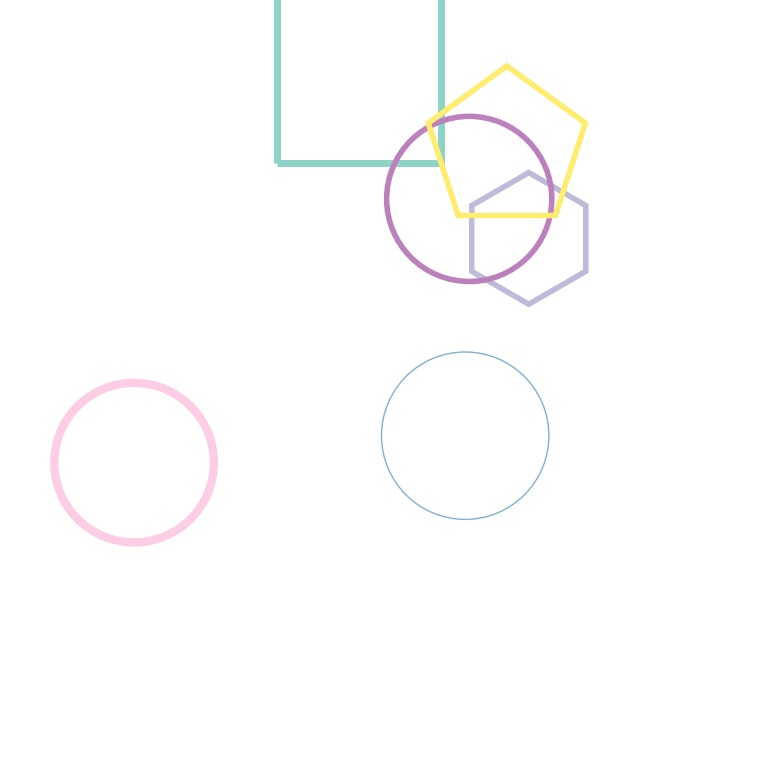[{"shape": "square", "thickness": 2.5, "radius": 0.54, "center": [0.466, 0.895]}, {"shape": "hexagon", "thickness": 2, "radius": 0.43, "center": [0.687, 0.69]}, {"shape": "circle", "thickness": 0.5, "radius": 0.54, "center": [0.604, 0.434]}, {"shape": "circle", "thickness": 3, "radius": 0.52, "center": [0.174, 0.399]}, {"shape": "circle", "thickness": 2, "radius": 0.54, "center": [0.609, 0.742]}, {"shape": "pentagon", "thickness": 2, "radius": 0.54, "center": [0.658, 0.807]}]